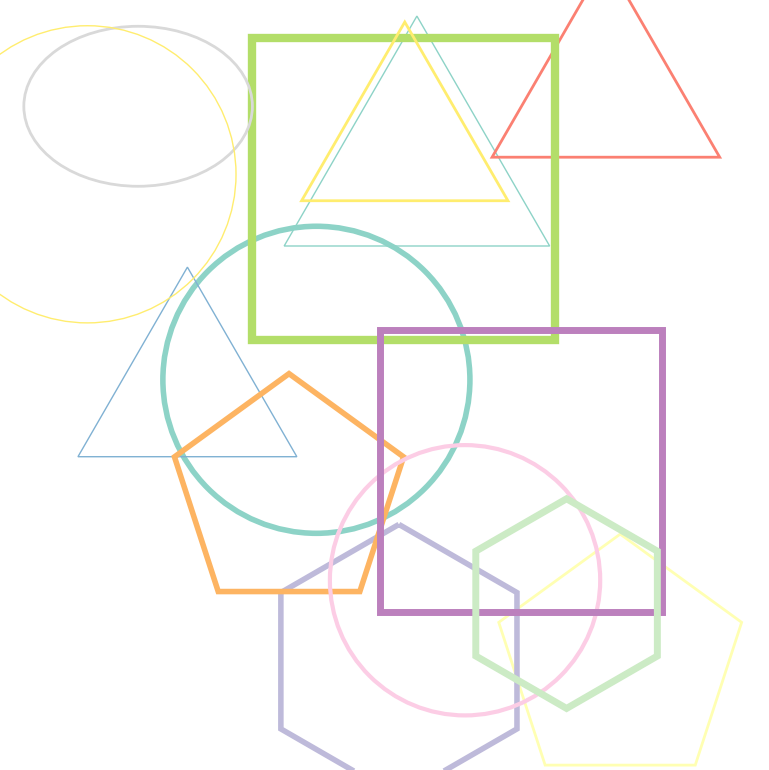[{"shape": "triangle", "thickness": 0.5, "radius": 1.0, "center": [0.541, 0.78]}, {"shape": "circle", "thickness": 2, "radius": 1.0, "center": [0.411, 0.507]}, {"shape": "pentagon", "thickness": 1, "radius": 0.83, "center": [0.805, 0.141]}, {"shape": "hexagon", "thickness": 2, "radius": 0.89, "center": [0.518, 0.142]}, {"shape": "triangle", "thickness": 1, "radius": 0.85, "center": [0.787, 0.881]}, {"shape": "triangle", "thickness": 0.5, "radius": 0.82, "center": [0.243, 0.489]}, {"shape": "pentagon", "thickness": 2, "radius": 0.78, "center": [0.375, 0.358]}, {"shape": "square", "thickness": 3, "radius": 0.98, "center": [0.524, 0.755]}, {"shape": "circle", "thickness": 1.5, "radius": 0.88, "center": [0.604, 0.246]}, {"shape": "oval", "thickness": 1, "radius": 0.74, "center": [0.179, 0.862]}, {"shape": "square", "thickness": 2.5, "radius": 0.91, "center": [0.677, 0.388]}, {"shape": "hexagon", "thickness": 2.5, "radius": 0.68, "center": [0.736, 0.216]}, {"shape": "triangle", "thickness": 1, "radius": 0.77, "center": [0.526, 0.817]}, {"shape": "circle", "thickness": 0.5, "radius": 0.96, "center": [0.114, 0.774]}]